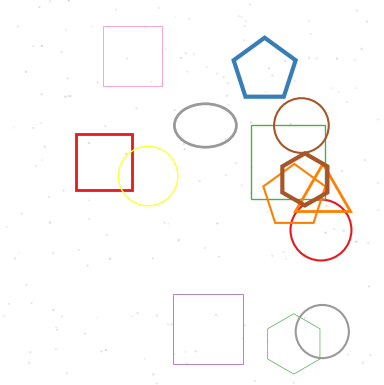[{"shape": "square", "thickness": 2, "radius": 0.36, "center": [0.269, 0.58]}, {"shape": "circle", "thickness": 1.5, "radius": 0.4, "center": [0.834, 0.403]}, {"shape": "pentagon", "thickness": 3, "radius": 0.42, "center": [0.687, 0.817]}, {"shape": "square", "thickness": 1, "radius": 0.48, "center": [0.747, 0.579]}, {"shape": "hexagon", "thickness": 0.5, "radius": 0.39, "center": [0.763, 0.107]}, {"shape": "square", "thickness": 0.5, "radius": 0.45, "center": [0.541, 0.145]}, {"shape": "triangle", "thickness": 2, "radius": 0.41, "center": [0.839, 0.492]}, {"shape": "pentagon", "thickness": 1.5, "radius": 0.42, "center": [0.765, 0.49]}, {"shape": "circle", "thickness": 1, "radius": 0.39, "center": [0.385, 0.543]}, {"shape": "circle", "thickness": 1.5, "radius": 0.36, "center": [0.783, 0.674]}, {"shape": "hexagon", "thickness": 3, "radius": 0.34, "center": [0.792, 0.534]}, {"shape": "square", "thickness": 0.5, "radius": 0.38, "center": [0.344, 0.855]}, {"shape": "circle", "thickness": 1.5, "radius": 0.35, "center": [0.837, 0.139]}, {"shape": "oval", "thickness": 2, "radius": 0.4, "center": [0.534, 0.674]}]